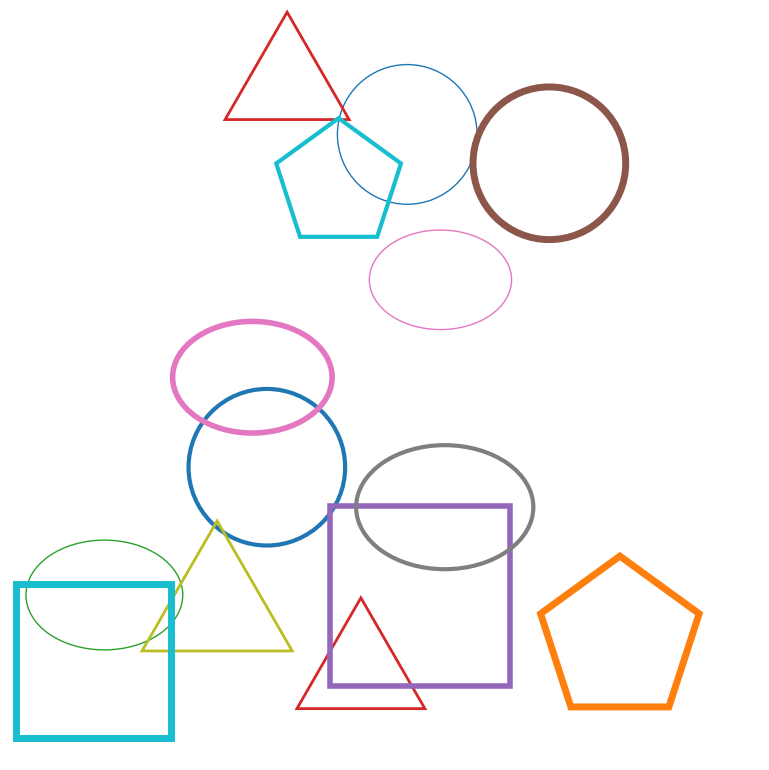[{"shape": "circle", "thickness": 1.5, "radius": 0.51, "center": [0.347, 0.393]}, {"shape": "circle", "thickness": 0.5, "radius": 0.45, "center": [0.529, 0.825]}, {"shape": "pentagon", "thickness": 2.5, "radius": 0.54, "center": [0.805, 0.17]}, {"shape": "oval", "thickness": 0.5, "radius": 0.51, "center": [0.136, 0.227]}, {"shape": "triangle", "thickness": 1, "radius": 0.47, "center": [0.373, 0.891]}, {"shape": "triangle", "thickness": 1, "radius": 0.48, "center": [0.469, 0.128]}, {"shape": "square", "thickness": 2, "radius": 0.58, "center": [0.545, 0.226]}, {"shape": "circle", "thickness": 2.5, "radius": 0.5, "center": [0.713, 0.788]}, {"shape": "oval", "thickness": 0.5, "radius": 0.46, "center": [0.572, 0.637]}, {"shape": "oval", "thickness": 2, "radius": 0.52, "center": [0.328, 0.51]}, {"shape": "oval", "thickness": 1.5, "radius": 0.58, "center": [0.578, 0.341]}, {"shape": "triangle", "thickness": 1, "radius": 0.56, "center": [0.282, 0.211]}, {"shape": "pentagon", "thickness": 1.5, "radius": 0.43, "center": [0.44, 0.761]}, {"shape": "square", "thickness": 2.5, "radius": 0.5, "center": [0.122, 0.142]}]